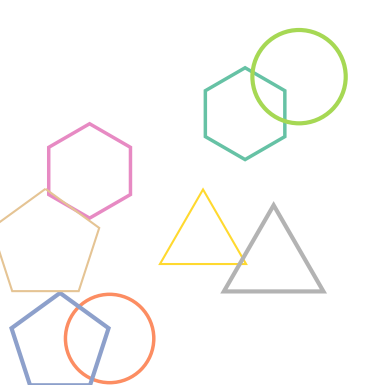[{"shape": "hexagon", "thickness": 2.5, "radius": 0.6, "center": [0.637, 0.705]}, {"shape": "circle", "thickness": 2.5, "radius": 0.57, "center": [0.285, 0.121]}, {"shape": "pentagon", "thickness": 3, "radius": 0.66, "center": [0.156, 0.107]}, {"shape": "hexagon", "thickness": 2.5, "radius": 0.61, "center": [0.233, 0.556]}, {"shape": "circle", "thickness": 3, "radius": 0.61, "center": [0.777, 0.801]}, {"shape": "triangle", "thickness": 1.5, "radius": 0.65, "center": [0.527, 0.379]}, {"shape": "pentagon", "thickness": 1.5, "radius": 0.73, "center": [0.118, 0.363]}, {"shape": "triangle", "thickness": 3, "radius": 0.75, "center": [0.711, 0.318]}]